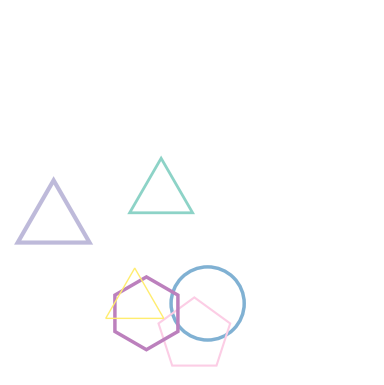[{"shape": "triangle", "thickness": 2, "radius": 0.47, "center": [0.419, 0.494]}, {"shape": "triangle", "thickness": 3, "radius": 0.54, "center": [0.139, 0.424]}, {"shape": "circle", "thickness": 2.5, "radius": 0.47, "center": [0.539, 0.212]}, {"shape": "pentagon", "thickness": 1.5, "radius": 0.49, "center": [0.505, 0.13]}, {"shape": "hexagon", "thickness": 2.5, "radius": 0.47, "center": [0.38, 0.186]}, {"shape": "triangle", "thickness": 1, "radius": 0.44, "center": [0.35, 0.217]}]